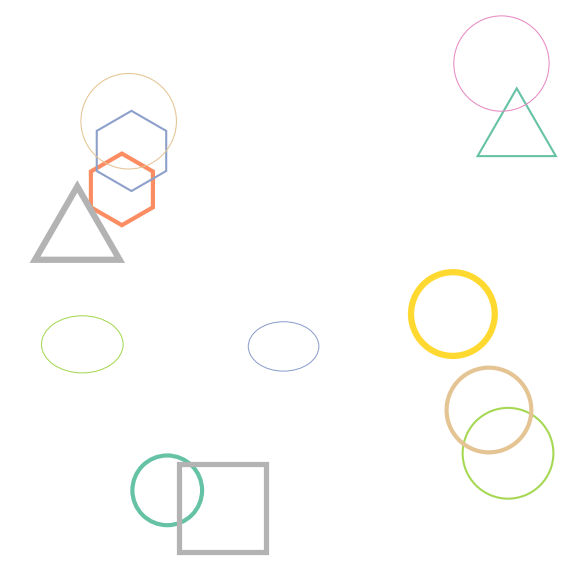[{"shape": "circle", "thickness": 2, "radius": 0.3, "center": [0.29, 0.15]}, {"shape": "triangle", "thickness": 1, "radius": 0.39, "center": [0.895, 0.768]}, {"shape": "hexagon", "thickness": 2, "radius": 0.31, "center": [0.211, 0.671]}, {"shape": "oval", "thickness": 0.5, "radius": 0.31, "center": [0.491, 0.399]}, {"shape": "hexagon", "thickness": 1, "radius": 0.35, "center": [0.228, 0.738]}, {"shape": "circle", "thickness": 0.5, "radius": 0.41, "center": [0.868, 0.889]}, {"shape": "circle", "thickness": 1, "radius": 0.39, "center": [0.88, 0.214]}, {"shape": "oval", "thickness": 0.5, "radius": 0.35, "center": [0.143, 0.403]}, {"shape": "circle", "thickness": 3, "radius": 0.36, "center": [0.784, 0.455]}, {"shape": "circle", "thickness": 2, "radius": 0.37, "center": [0.847, 0.289]}, {"shape": "circle", "thickness": 0.5, "radius": 0.41, "center": [0.223, 0.789]}, {"shape": "triangle", "thickness": 3, "radius": 0.42, "center": [0.134, 0.592]}, {"shape": "square", "thickness": 2.5, "radius": 0.38, "center": [0.385, 0.119]}]